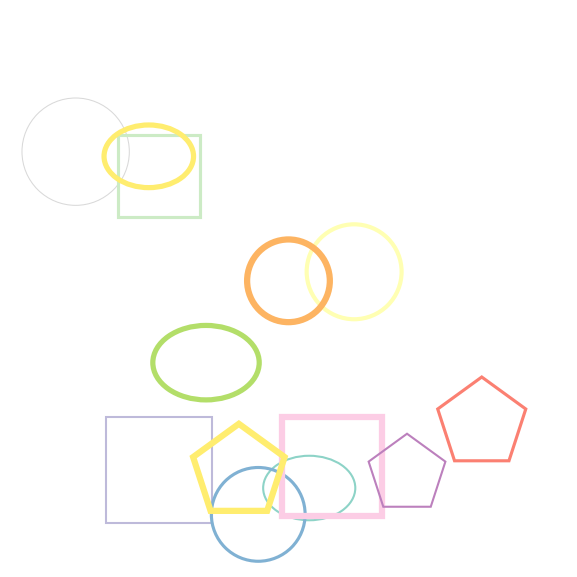[{"shape": "oval", "thickness": 1, "radius": 0.4, "center": [0.535, 0.154]}, {"shape": "circle", "thickness": 2, "radius": 0.41, "center": [0.613, 0.529]}, {"shape": "square", "thickness": 1, "radius": 0.46, "center": [0.276, 0.186]}, {"shape": "pentagon", "thickness": 1.5, "radius": 0.4, "center": [0.834, 0.266]}, {"shape": "circle", "thickness": 1.5, "radius": 0.41, "center": [0.447, 0.108]}, {"shape": "circle", "thickness": 3, "radius": 0.36, "center": [0.5, 0.513]}, {"shape": "oval", "thickness": 2.5, "radius": 0.46, "center": [0.357, 0.371]}, {"shape": "square", "thickness": 3, "radius": 0.43, "center": [0.575, 0.192]}, {"shape": "circle", "thickness": 0.5, "radius": 0.46, "center": [0.131, 0.736]}, {"shape": "pentagon", "thickness": 1, "radius": 0.35, "center": [0.705, 0.178]}, {"shape": "square", "thickness": 1.5, "radius": 0.35, "center": [0.275, 0.694]}, {"shape": "oval", "thickness": 2.5, "radius": 0.39, "center": [0.258, 0.728]}, {"shape": "pentagon", "thickness": 3, "radius": 0.42, "center": [0.414, 0.182]}]